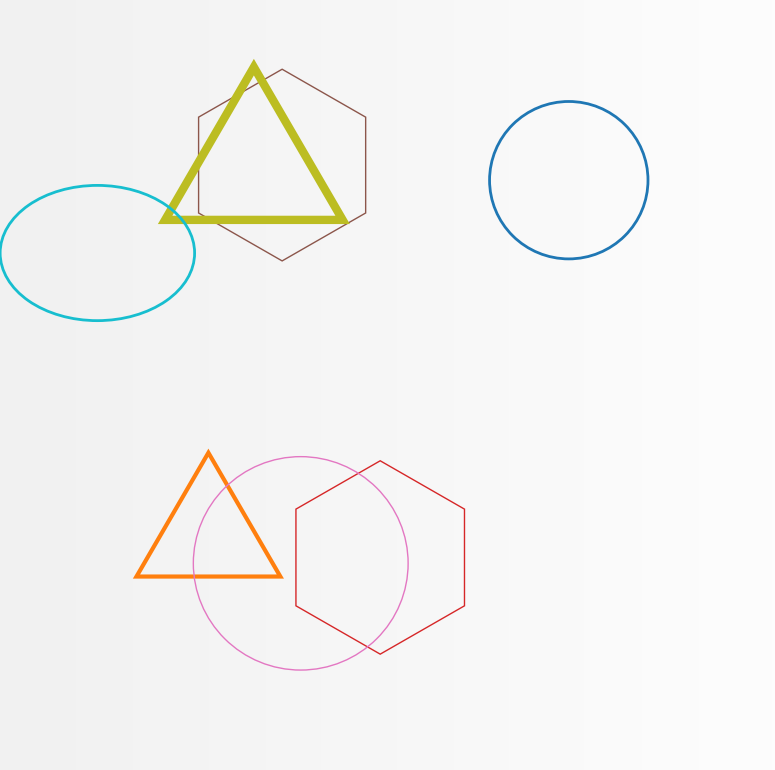[{"shape": "circle", "thickness": 1, "radius": 0.51, "center": [0.734, 0.766]}, {"shape": "triangle", "thickness": 1.5, "radius": 0.54, "center": [0.269, 0.305]}, {"shape": "hexagon", "thickness": 0.5, "radius": 0.63, "center": [0.491, 0.276]}, {"shape": "hexagon", "thickness": 0.5, "radius": 0.62, "center": [0.364, 0.786]}, {"shape": "circle", "thickness": 0.5, "radius": 0.69, "center": [0.388, 0.268]}, {"shape": "triangle", "thickness": 3, "radius": 0.66, "center": [0.328, 0.781]}, {"shape": "oval", "thickness": 1, "radius": 0.63, "center": [0.126, 0.671]}]